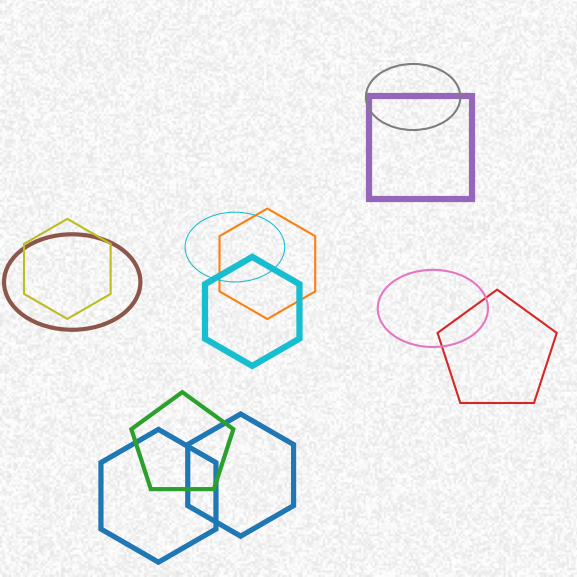[{"shape": "hexagon", "thickness": 2.5, "radius": 0.57, "center": [0.274, 0.141]}, {"shape": "hexagon", "thickness": 2.5, "radius": 0.53, "center": [0.417, 0.176]}, {"shape": "hexagon", "thickness": 1, "radius": 0.48, "center": [0.463, 0.542]}, {"shape": "pentagon", "thickness": 2, "radius": 0.46, "center": [0.316, 0.227]}, {"shape": "pentagon", "thickness": 1, "radius": 0.54, "center": [0.861, 0.389]}, {"shape": "square", "thickness": 3, "radius": 0.45, "center": [0.729, 0.744]}, {"shape": "oval", "thickness": 2, "radius": 0.59, "center": [0.125, 0.511]}, {"shape": "oval", "thickness": 1, "radius": 0.48, "center": [0.75, 0.465]}, {"shape": "oval", "thickness": 1, "radius": 0.41, "center": [0.715, 0.831]}, {"shape": "hexagon", "thickness": 1, "radius": 0.43, "center": [0.117, 0.534]}, {"shape": "oval", "thickness": 0.5, "radius": 0.43, "center": [0.407, 0.571]}, {"shape": "hexagon", "thickness": 3, "radius": 0.47, "center": [0.437, 0.46]}]